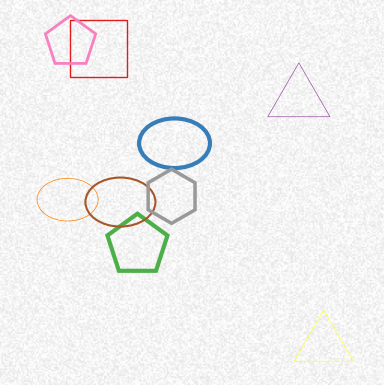[{"shape": "square", "thickness": 1, "radius": 0.37, "center": [0.256, 0.875]}, {"shape": "oval", "thickness": 3, "radius": 0.46, "center": [0.453, 0.628]}, {"shape": "pentagon", "thickness": 3, "radius": 0.41, "center": [0.357, 0.363]}, {"shape": "triangle", "thickness": 0.5, "radius": 0.47, "center": [0.776, 0.743]}, {"shape": "oval", "thickness": 0.5, "radius": 0.4, "center": [0.176, 0.481]}, {"shape": "triangle", "thickness": 0.5, "radius": 0.44, "center": [0.841, 0.106]}, {"shape": "oval", "thickness": 1.5, "radius": 0.45, "center": [0.313, 0.475]}, {"shape": "pentagon", "thickness": 2, "radius": 0.34, "center": [0.183, 0.891]}, {"shape": "hexagon", "thickness": 2.5, "radius": 0.35, "center": [0.446, 0.49]}]